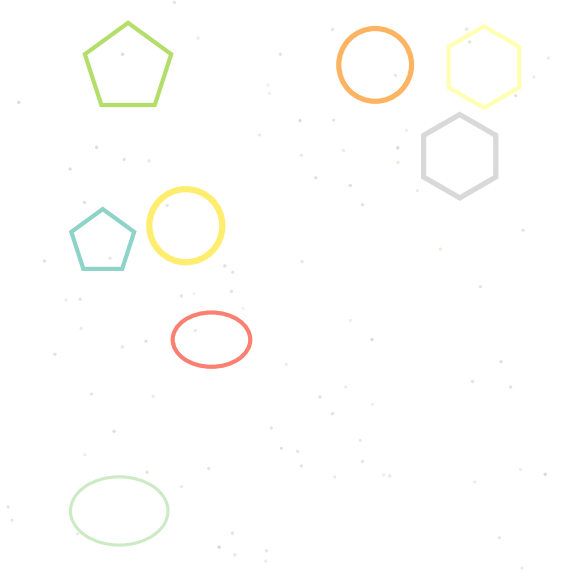[{"shape": "pentagon", "thickness": 2, "radius": 0.29, "center": [0.178, 0.58]}, {"shape": "hexagon", "thickness": 2, "radius": 0.35, "center": [0.838, 0.883]}, {"shape": "oval", "thickness": 2, "radius": 0.34, "center": [0.366, 0.411]}, {"shape": "circle", "thickness": 2.5, "radius": 0.32, "center": [0.65, 0.887]}, {"shape": "pentagon", "thickness": 2, "radius": 0.39, "center": [0.222, 0.881]}, {"shape": "hexagon", "thickness": 2.5, "radius": 0.36, "center": [0.796, 0.729]}, {"shape": "oval", "thickness": 1.5, "radius": 0.42, "center": [0.206, 0.114]}, {"shape": "circle", "thickness": 3, "radius": 0.32, "center": [0.322, 0.608]}]